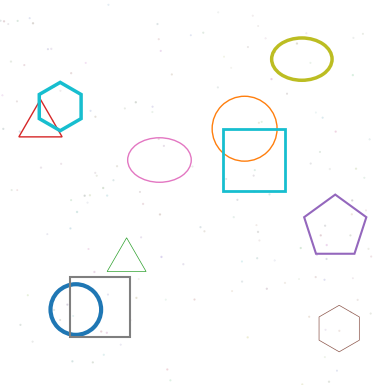[{"shape": "circle", "thickness": 3, "radius": 0.33, "center": [0.197, 0.196]}, {"shape": "circle", "thickness": 1, "radius": 0.42, "center": [0.635, 0.666]}, {"shape": "triangle", "thickness": 0.5, "radius": 0.29, "center": [0.329, 0.324]}, {"shape": "triangle", "thickness": 1, "radius": 0.32, "center": [0.105, 0.677]}, {"shape": "pentagon", "thickness": 1.5, "radius": 0.42, "center": [0.871, 0.41]}, {"shape": "hexagon", "thickness": 0.5, "radius": 0.3, "center": [0.881, 0.147]}, {"shape": "oval", "thickness": 1, "radius": 0.41, "center": [0.414, 0.584]}, {"shape": "square", "thickness": 1.5, "radius": 0.39, "center": [0.261, 0.204]}, {"shape": "oval", "thickness": 2.5, "radius": 0.39, "center": [0.784, 0.846]}, {"shape": "square", "thickness": 2, "radius": 0.4, "center": [0.659, 0.584]}, {"shape": "hexagon", "thickness": 2.5, "radius": 0.31, "center": [0.156, 0.723]}]